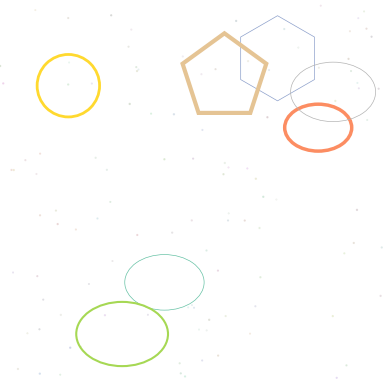[{"shape": "oval", "thickness": 0.5, "radius": 0.52, "center": [0.427, 0.267]}, {"shape": "oval", "thickness": 2.5, "radius": 0.44, "center": [0.826, 0.668]}, {"shape": "hexagon", "thickness": 0.5, "radius": 0.55, "center": [0.721, 0.849]}, {"shape": "oval", "thickness": 1.5, "radius": 0.6, "center": [0.317, 0.132]}, {"shape": "circle", "thickness": 2, "radius": 0.41, "center": [0.178, 0.777]}, {"shape": "pentagon", "thickness": 3, "radius": 0.57, "center": [0.583, 0.799]}, {"shape": "oval", "thickness": 0.5, "radius": 0.55, "center": [0.865, 0.761]}]